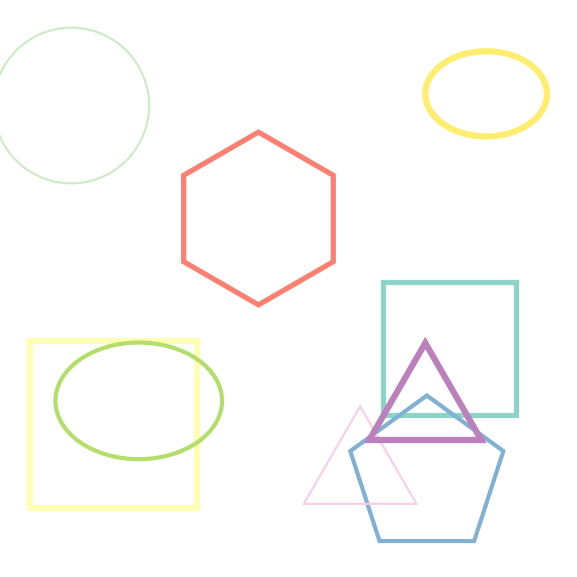[{"shape": "square", "thickness": 2.5, "radius": 0.58, "center": [0.778, 0.396]}, {"shape": "square", "thickness": 3, "radius": 0.72, "center": [0.196, 0.264]}, {"shape": "hexagon", "thickness": 2.5, "radius": 0.75, "center": [0.448, 0.621]}, {"shape": "pentagon", "thickness": 2, "radius": 0.7, "center": [0.739, 0.175]}, {"shape": "oval", "thickness": 2, "radius": 0.72, "center": [0.24, 0.305]}, {"shape": "triangle", "thickness": 1, "radius": 0.56, "center": [0.624, 0.183]}, {"shape": "triangle", "thickness": 3, "radius": 0.56, "center": [0.736, 0.293]}, {"shape": "circle", "thickness": 1, "radius": 0.67, "center": [0.123, 0.816]}, {"shape": "oval", "thickness": 3, "radius": 0.53, "center": [0.842, 0.837]}]